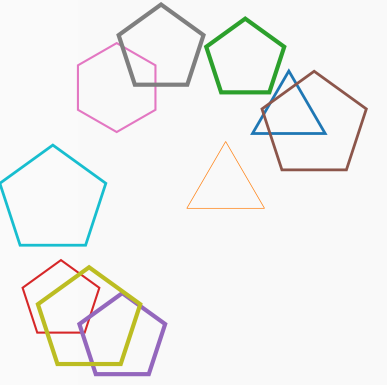[{"shape": "triangle", "thickness": 2, "radius": 0.54, "center": [0.745, 0.707]}, {"shape": "triangle", "thickness": 0.5, "radius": 0.58, "center": [0.582, 0.517]}, {"shape": "pentagon", "thickness": 3, "radius": 0.53, "center": [0.633, 0.846]}, {"shape": "pentagon", "thickness": 1.5, "radius": 0.52, "center": [0.157, 0.22]}, {"shape": "pentagon", "thickness": 3, "radius": 0.58, "center": [0.316, 0.122]}, {"shape": "pentagon", "thickness": 2, "radius": 0.71, "center": [0.811, 0.673]}, {"shape": "hexagon", "thickness": 1.5, "radius": 0.58, "center": [0.301, 0.773]}, {"shape": "pentagon", "thickness": 3, "radius": 0.58, "center": [0.416, 0.873]}, {"shape": "pentagon", "thickness": 3, "radius": 0.69, "center": [0.23, 0.167]}, {"shape": "pentagon", "thickness": 2, "radius": 0.72, "center": [0.136, 0.479]}]